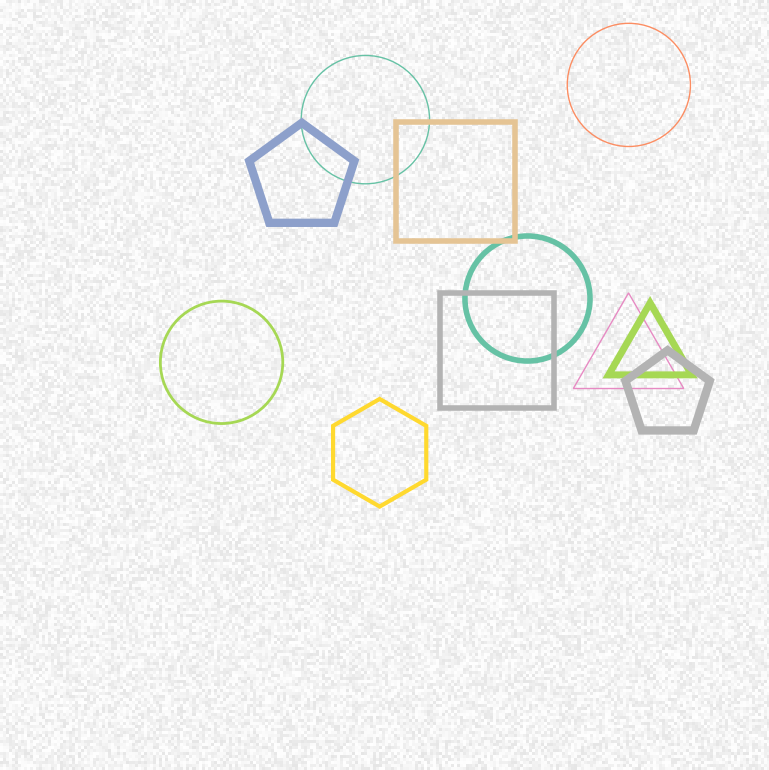[{"shape": "circle", "thickness": 2, "radius": 0.41, "center": [0.685, 0.612]}, {"shape": "circle", "thickness": 0.5, "radius": 0.42, "center": [0.475, 0.845]}, {"shape": "circle", "thickness": 0.5, "radius": 0.4, "center": [0.817, 0.89]}, {"shape": "pentagon", "thickness": 3, "radius": 0.36, "center": [0.392, 0.769]}, {"shape": "triangle", "thickness": 0.5, "radius": 0.41, "center": [0.816, 0.537]}, {"shape": "circle", "thickness": 1, "radius": 0.4, "center": [0.288, 0.529]}, {"shape": "triangle", "thickness": 2.5, "radius": 0.31, "center": [0.844, 0.544]}, {"shape": "hexagon", "thickness": 1.5, "radius": 0.35, "center": [0.493, 0.412]}, {"shape": "square", "thickness": 2, "radius": 0.39, "center": [0.592, 0.764]}, {"shape": "pentagon", "thickness": 3, "radius": 0.29, "center": [0.867, 0.488]}, {"shape": "square", "thickness": 2, "radius": 0.37, "center": [0.646, 0.545]}]